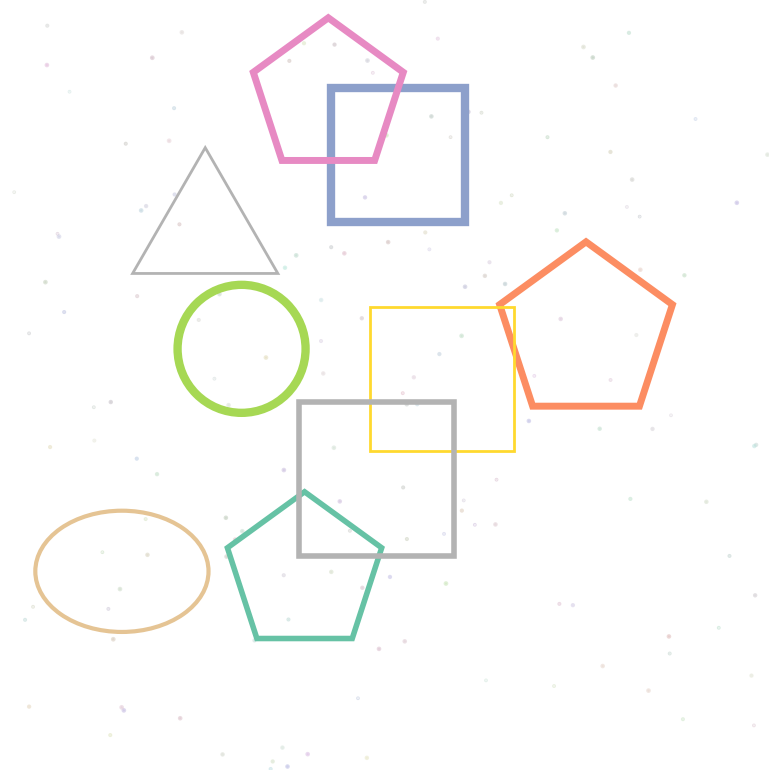[{"shape": "pentagon", "thickness": 2, "radius": 0.53, "center": [0.396, 0.256]}, {"shape": "pentagon", "thickness": 2.5, "radius": 0.59, "center": [0.761, 0.568]}, {"shape": "square", "thickness": 3, "radius": 0.43, "center": [0.517, 0.799]}, {"shape": "pentagon", "thickness": 2.5, "radius": 0.51, "center": [0.426, 0.874]}, {"shape": "circle", "thickness": 3, "radius": 0.42, "center": [0.314, 0.547]}, {"shape": "square", "thickness": 1, "radius": 0.47, "center": [0.574, 0.508]}, {"shape": "oval", "thickness": 1.5, "radius": 0.56, "center": [0.158, 0.258]}, {"shape": "square", "thickness": 2, "radius": 0.5, "center": [0.489, 0.378]}, {"shape": "triangle", "thickness": 1, "radius": 0.54, "center": [0.267, 0.699]}]